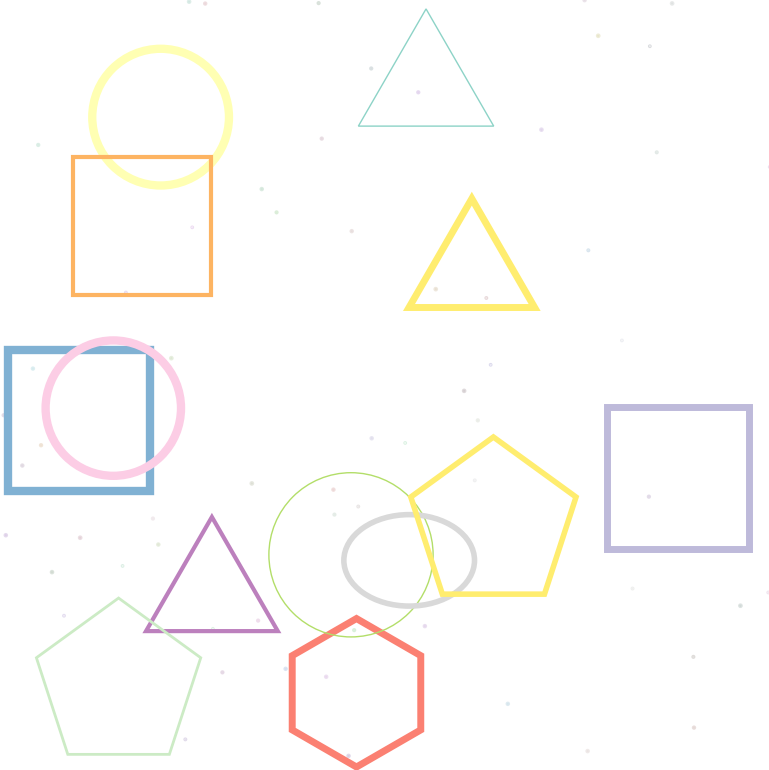[{"shape": "triangle", "thickness": 0.5, "radius": 0.51, "center": [0.553, 0.887]}, {"shape": "circle", "thickness": 3, "radius": 0.44, "center": [0.209, 0.848]}, {"shape": "square", "thickness": 2.5, "radius": 0.46, "center": [0.881, 0.379]}, {"shape": "hexagon", "thickness": 2.5, "radius": 0.48, "center": [0.463, 0.1]}, {"shape": "square", "thickness": 3, "radius": 0.46, "center": [0.103, 0.454]}, {"shape": "square", "thickness": 1.5, "radius": 0.45, "center": [0.185, 0.707]}, {"shape": "circle", "thickness": 0.5, "radius": 0.53, "center": [0.456, 0.279]}, {"shape": "circle", "thickness": 3, "radius": 0.44, "center": [0.147, 0.47]}, {"shape": "oval", "thickness": 2, "radius": 0.42, "center": [0.531, 0.272]}, {"shape": "triangle", "thickness": 1.5, "radius": 0.49, "center": [0.275, 0.23]}, {"shape": "pentagon", "thickness": 1, "radius": 0.56, "center": [0.154, 0.111]}, {"shape": "pentagon", "thickness": 2, "radius": 0.56, "center": [0.641, 0.32]}, {"shape": "triangle", "thickness": 2.5, "radius": 0.47, "center": [0.613, 0.648]}]